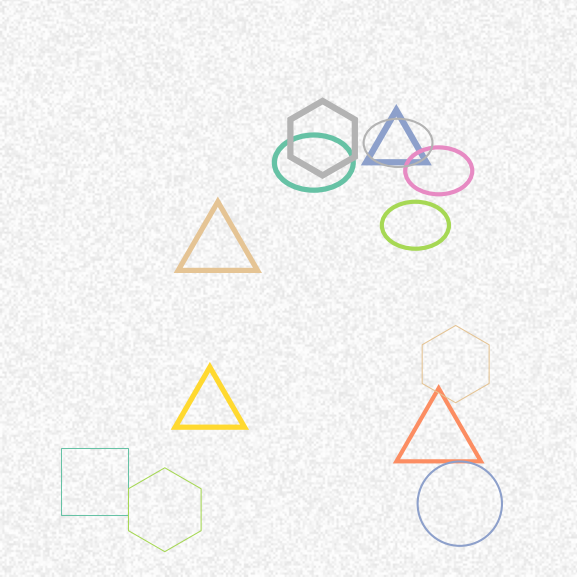[{"shape": "oval", "thickness": 2.5, "radius": 0.34, "center": [0.543, 0.718]}, {"shape": "square", "thickness": 0.5, "radius": 0.29, "center": [0.164, 0.165]}, {"shape": "triangle", "thickness": 2, "radius": 0.42, "center": [0.76, 0.242]}, {"shape": "triangle", "thickness": 3, "radius": 0.3, "center": [0.686, 0.748]}, {"shape": "circle", "thickness": 1, "radius": 0.37, "center": [0.796, 0.127]}, {"shape": "oval", "thickness": 2, "radius": 0.29, "center": [0.76, 0.703]}, {"shape": "oval", "thickness": 2, "radius": 0.29, "center": [0.719, 0.609]}, {"shape": "hexagon", "thickness": 0.5, "radius": 0.36, "center": [0.285, 0.117]}, {"shape": "triangle", "thickness": 2.5, "radius": 0.35, "center": [0.363, 0.294]}, {"shape": "triangle", "thickness": 2.5, "radius": 0.4, "center": [0.377, 0.571]}, {"shape": "hexagon", "thickness": 0.5, "radius": 0.33, "center": [0.789, 0.369]}, {"shape": "oval", "thickness": 1, "radius": 0.3, "center": [0.689, 0.752]}, {"shape": "hexagon", "thickness": 3, "radius": 0.32, "center": [0.559, 0.76]}]